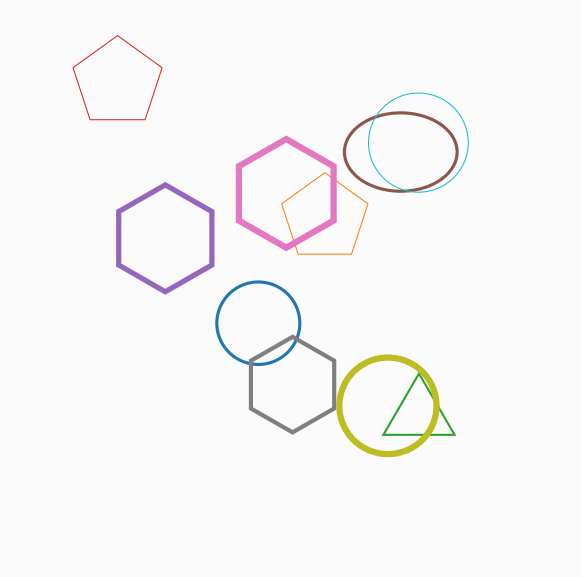[{"shape": "circle", "thickness": 1.5, "radius": 0.36, "center": [0.444, 0.439]}, {"shape": "pentagon", "thickness": 0.5, "radius": 0.39, "center": [0.559, 0.622]}, {"shape": "triangle", "thickness": 1, "radius": 0.35, "center": [0.721, 0.282]}, {"shape": "pentagon", "thickness": 0.5, "radius": 0.4, "center": [0.202, 0.857]}, {"shape": "hexagon", "thickness": 2.5, "radius": 0.46, "center": [0.284, 0.586]}, {"shape": "oval", "thickness": 1.5, "radius": 0.48, "center": [0.69, 0.736]}, {"shape": "hexagon", "thickness": 3, "radius": 0.47, "center": [0.492, 0.664]}, {"shape": "hexagon", "thickness": 2, "radius": 0.41, "center": [0.503, 0.333]}, {"shape": "circle", "thickness": 3, "radius": 0.42, "center": [0.667, 0.296]}, {"shape": "circle", "thickness": 0.5, "radius": 0.43, "center": [0.72, 0.752]}]